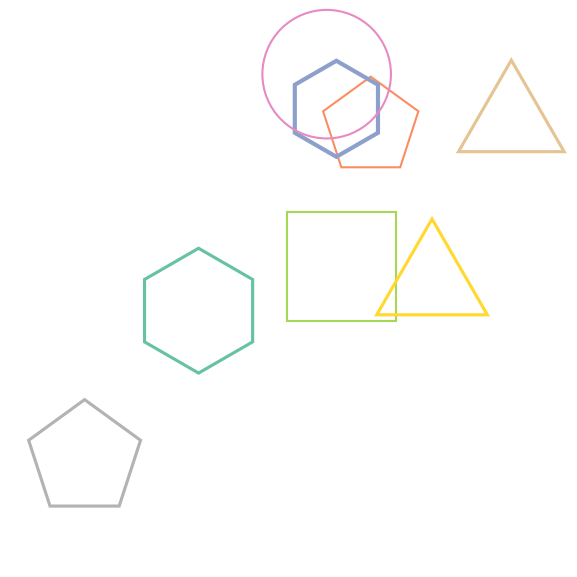[{"shape": "hexagon", "thickness": 1.5, "radius": 0.54, "center": [0.344, 0.461]}, {"shape": "pentagon", "thickness": 1, "radius": 0.43, "center": [0.642, 0.78]}, {"shape": "hexagon", "thickness": 2, "radius": 0.42, "center": [0.582, 0.811]}, {"shape": "circle", "thickness": 1, "radius": 0.56, "center": [0.566, 0.871]}, {"shape": "square", "thickness": 1, "radius": 0.47, "center": [0.592, 0.538]}, {"shape": "triangle", "thickness": 1.5, "radius": 0.55, "center": [0.748, 0.509]}, {"shape": "triangle", "thickness": 1.5, "radius": 0.53, "center": [0.885, 0.789]}, {"shape": "pentagon", "thickness": 1.5, "radius": 0.51, "center": [0.146, 0.205]}]